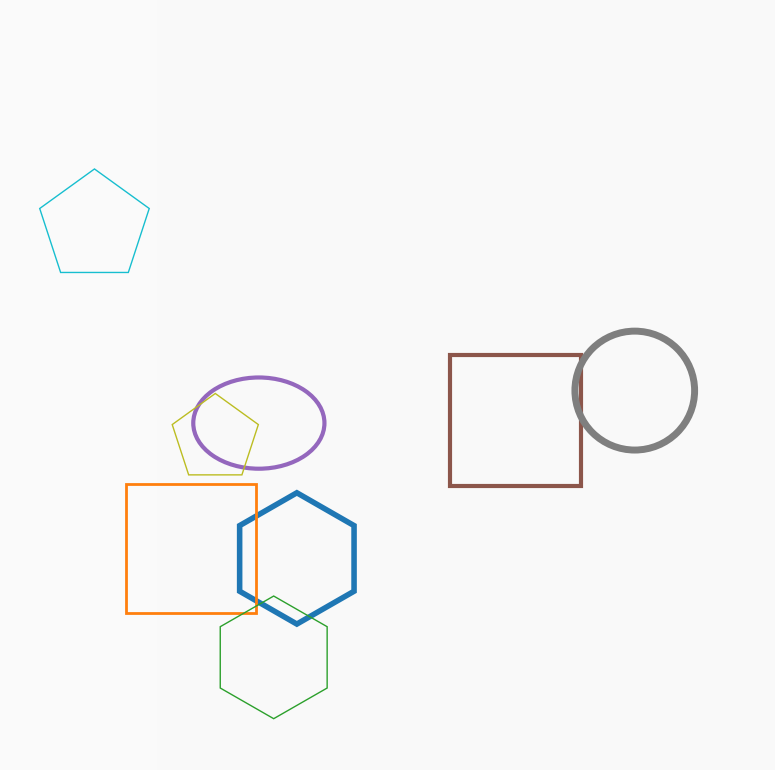[{"shape": "hexagon", "thickness": 2, "radius": 0.43, "center": [0.383, 0.275]}, {"shape": "square", "thickness": 1, "radius": 0.42, "center": [0.246, 0.287]}, {"shape": "hexagon", "thickness": 0.5, "radius": 0.4, "center": [0.353, 0.146]}, {"shape": "oval", "thickness": 1.5, "radius": 0.42, "center": [0.334, 0.451]}, {"shape": "square", "thickness": 1.5, "radius": 0.42, "center": [0.665, 0.454]}, {"shape": "circle", "thickness": 2.5, "radius": 0.39, "center": [0.819, 0.493]}, {"shape": "pentagon", "thickness": 0.5, "radius": 0.29, "center": [0.278, 0.431]}, {"shape": "pentagon", "thickness": 0.5, "radius": 0.37, "center": [0.122, 0.706]}]